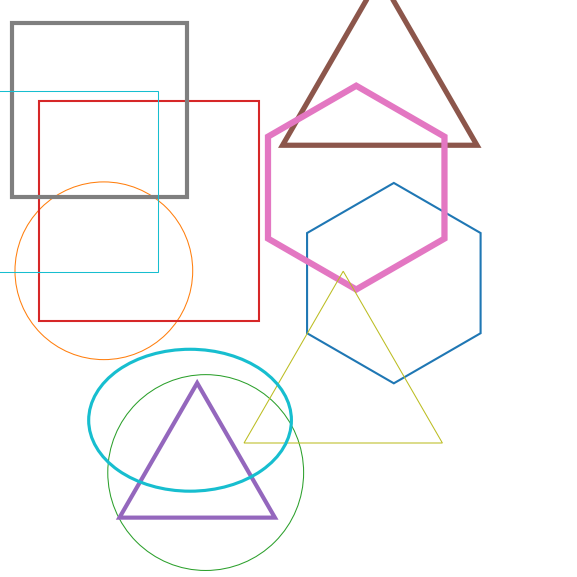[{"shape": "hexagon", "thickness": 1, "radius": 0.87, "center": [0.682, 0.509]}, {"shape": "circle", "thickness": 0.5, "radius": 0.77, "center": [0.18, 0.53]}, {"shape": "circle", "thickness": 0.5, "radius": 0.85, "center": [0.356, 0.181]}, {"shape": "square", "thickness": 1, "radius": 0.95, "center": [0.258, 0.634]}, {"shape": "triangle", "thickness": 2, "radius": 0.78, "center": [0.341, 0.181]}, {"shape": "triangle", "thickness": 2.5, "radius": 0.97, "center": [0.658, 0.845]}, {"shape": "hexagon", "thickness": 3, "radius": 0.88, "center": [0.617, 0.674]}, {"shape": "square", "thickness": 2, "radius": 0.75, "center": [0.172, 0.809]}, {"shape": "triangle", "thickness": 0.5, "radius": 0.99, "center": [0.594, 0.331]}, {"shape": "oval", "thickness": 1.5, "radius": 0.88, "center": [0.329, 0.271]}, {"shape": "square", "thickness": 0.5, "radius": 0.79, "center": [0.116, 0.685]}]